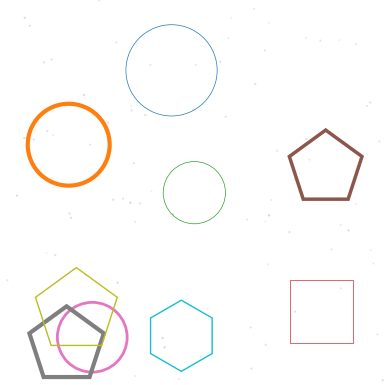[{"shape": "circle", "thickness": 0.5, "radius": 0.59, "center": [0.446, 0.817]}, {"shape": "circle", "thickness": 3, "radius": 0.53, "center": [0.178, 0.624]}, {"shape": "circle", "thickness": 0.5, "radius": 0.4, "center": [0.505, 0.5]}, {"shape": "square", "thickness": 0.5, "radius": 0.41, "center": [0.836, 0.19]}, {"shape": "pentagon", "thickness": 2.5, "radius": 0.5, "center": [0.846, 0.563]}, {"shape": "circle", "thickness": 2, "radius": 0.45, "center": [0.24, 0.124]}, {"shape": "pentagon", "thickness": 3, "radius": 0.51, "center": [0.173, 0.103]}, {"shape": "pentagon", "thickness": 1, "radius": 0.56, "center": [0.198, 0.193]}, {"shape": "hexagon", "thickness": 1, "radius": 0.46, "center": [0.471, 0.128]}]